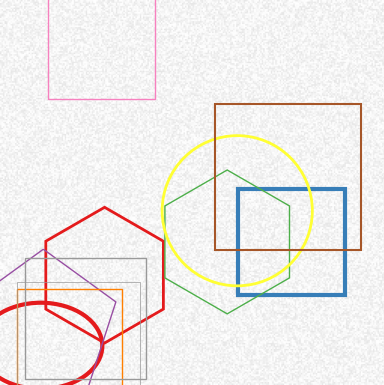[{"shape": "hexagon", "thickness": 2, "radius": 0.88, "center": [0.272, 0.285]}, {"shape": "oval", "thickness": 3, "radius": 0.8, "center": [0.106, 0.102]}, {"shape": "square", "thickness": 3, "radius": 0.69, "center": [0.757, 0.371]}, {"shape": "hexagon", "thickness": 1, "radius": 0.93, "center": [0.59, 0.372]}, {"shape": "pentagon", "thickness": 1, "radius": 0.99, "center": [0.113, 0.155]}, {"shape": "square", "thickness": 1, "radius": 0.68, "center": [0.181, 0.113]}, {"shape": "circle", "thickness": 2, "radius": 0.98, "center": [0.616, 0.453]}, {"shape": "square", "thickness": 1.5, "radius": 0.95, "center": [0.748, 0.54]}, {"shape": "square", "thickness": 1, "radius": 0.7, "center": [0.263, 0.882]}, {"shape": "square", "thickness": 1, "radius": 0.79, "center": [0.222, 0.172]}, {"shape": "square", "thickness": 0.5, "radius": 0.8, "center": [0.203, 0.108]}]